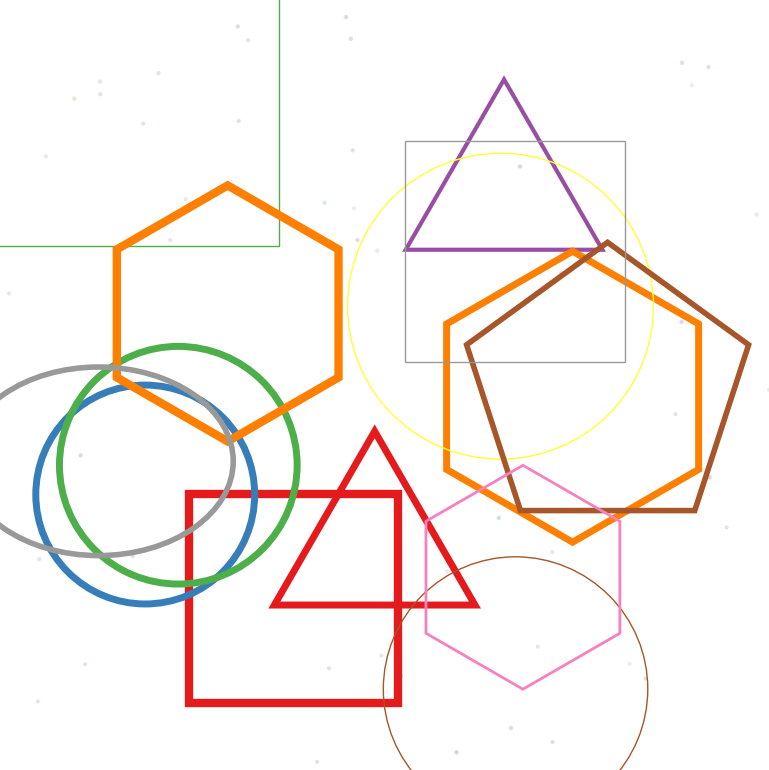[{"shape": "square", "thickness": 3, "radius": 0.68, "center": [0.381, 0.223]}, {"shape": "triangle", "thickness": 2.5, "radius": 0.75, "center": [0.487, 0.289]}, {"shape": "circle", "thickness": 2.5, "radius": 0.71, "center": [0.189, 0.358]}, {"shape": "circle", "thickness": 2.5, "radius": 0.77, "center": [0.232, 0.396]}, {"shape": "square", "thickness": 0.5, "radius": 0.97, "center": [0.168, 0.875]}, {"shape": "triangle", "thickness": 1.5, "radius": 0.74, "center": [0.655, 0.749]}, {"shape": "hexagon", "thickness": 2.5, "radius": 0.94, "center": [0.744, 0.485]}, {"shape": "hexagon", "thickness": 3, "radius": 0.83, "center": [0.296, 0.593]}, {"shape": "circle", "thickness": 0.5, "radius": 0.99, "center": [0.65, 0.602]}, {"shape": "circle", "thickness": 0.5, "radius": 0.86, "center": [0.67, 0.105]}, {"shape": "pentagon", "thickness": 2, "radius": 0.96, "center": [0.789, 0.493]}, {"shape": "hexagon", "thickness": 1, "radius": 0.73, "center": [0.679, 0.25]}, {"shape": "oval", "thickness": 2, "radius": 0.87, "center": [0.128, 0.401]}, {"shape": "square", "thickness": 0.5, "radius": 0.72, "center": [0.669, 0.673]}]